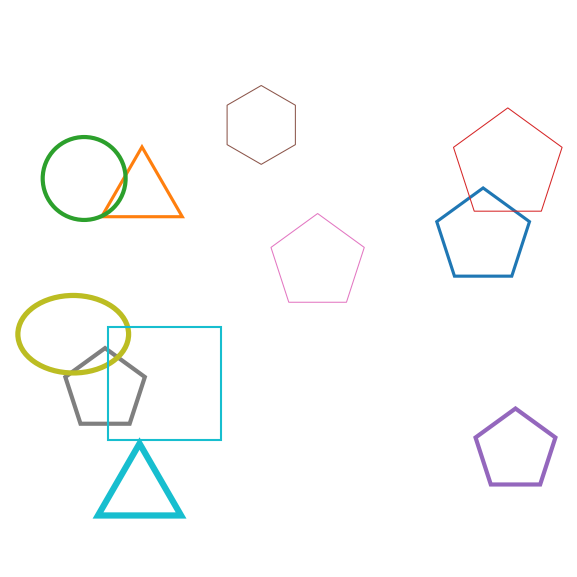[{"shape": "pentagon", "thickness": 1.5, "radius": 0.42, "center": [0.837, 0.589]}, {"shape": "triangle", "thickness": 1.5, "radius": 0.4, "center": [0.246, 0.664]}, {"shape": "circle", "thickness": 2, "radius": 0.36, "center": [0.146, 0.69]}, {"shape": "pentagon", "thickness": 0.5, "radius": 0.49, "center": [0.879, 0.713]}, {"shape": "pentagon", "thickness": 2, "radius": 0.36, "center": [0.893, 0.219]}, {"shape": "hexagon", "thickness": 0.5, "radius": 0.34, "center": [0.452, 0.783]}, {"shape": "pentagon", "thickness": 0.5, "radius": 0.42, "center": [0.55, 0.544]}, {"shape": "pentagon", "thickness": 2, "radius": 0.36, "center": [0.182, 0.324]}, {"shape": "oval", "thickness": 2.5, "radius": 0.48, "center": [0.127, 0.42]}, {"shape": "triangle", "thickness": 3, "radius": 0.42, "center": [0.242, 0.148]}, {"shape": "square", "thickness": 1, "radius": 0.49, "center": [0.285, 0.335]}]